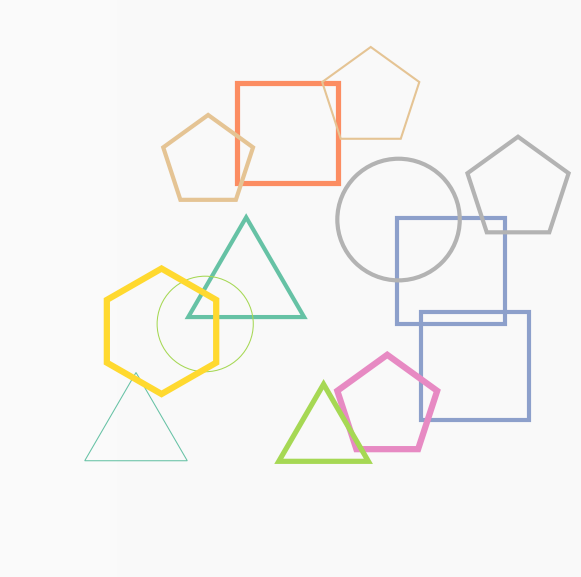[{"shape": "triangle", "thickness": 2, "radius": 0.58, "center": [0.424, 0.508]}, {"shape": "triangle", "thickness": 0.5, "radius": 0.51, "center": [0.234, 0.252]}, {"shape": "square", "thickness": 2.5, "radius": 0.43, "center": [0.494, 0.769]}, {"shape": "square", "thickness": 2, "radius": 0.47, "center": [0.817, 0.365]}, {"shape": "square", "thickness": 2, "radius": 0.46, "center": [0.776, 0.53]}, {"shape": "pentagon", "thickness": 3, "radius": 0.45, "center": [0.666, 0.294]}, {"shape": "circle", "thickness": 0.5, "radius": 0.41, "center": [0.353, 0.438]}, {"shape": "triangle", "thickness": 2.5, "radius": 0.44, "center": [0.557, 0.245]}, {"shape": "hexagon", "thickness": 3, "radius": 0.54, "center": [0.278, 0.425]}, {"shape": "pentagon", "thickness": 1, "radius": 0.44, "center": [0.638, 0.83]}, {"shape": "pentagon", "thickness": 2, "radius": 0.41, "center": [0.358, 0.719]}, {"shape": "circle", "thickness": 2, "radius": 0.53, "center": [0.686, 0.619]}, {"shape": "pentagon", "thickness": 2, "radius": 0.46, "center": [0.891, 0.671]}]